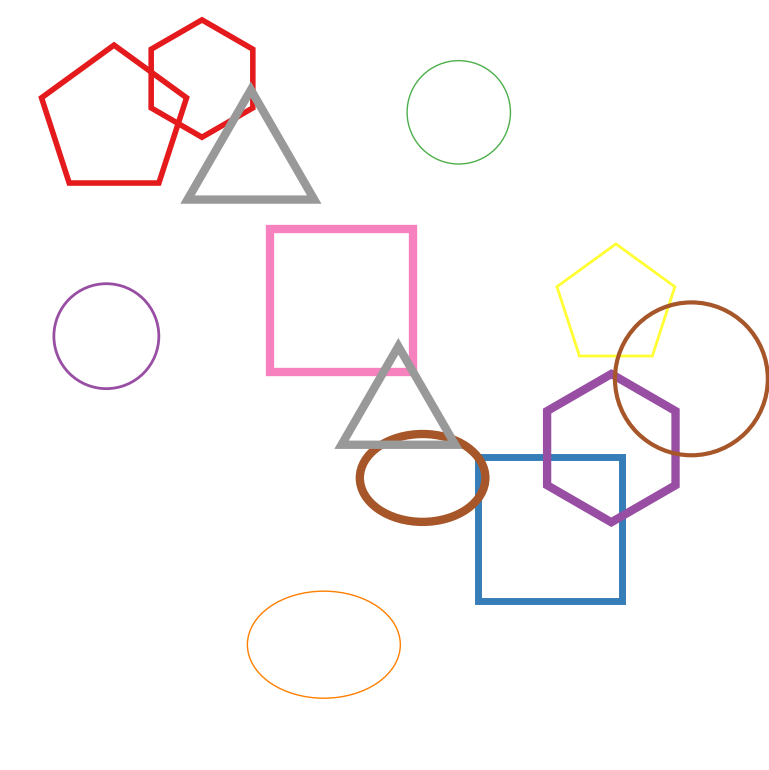[{"shape": "hexagon", "thickness": 2, "radius": 0.38, "center": [0.262, 0.898]}, {"shape": "pentagon", "thickness": 2, "radius": 0.5, "center": [0.148, 0.842]}, {"shape": "square", "thickness": 2.5, "radius": 0.47, "center": [0.714, 0.313]}, {"shape": "circle", "thickness": 0.5, "radius": 0.34, "center": [0.596, 0.854]}, {"shape": "hexagon", "thickness": 3, "radius": 0.48, "center": [0.794, 0.418]}, {"shape": "circle", "thickness": 1, "radius": 0.34, "center": [0.138, 0.563]}, {"shape": "oval", "thickness": 0.5, "radius": 0.5, "center": [0.421, 0.163]}, {"shape": "pentagon", "thickness": 1, "radius": 0.4, "center": [0.8, 0.603]}, {"shape": "oval", "thickness": 3, "radius": 0.41, "center": [0.549, 0.379]}, {"shape": "circle", "thickness": 1.5, "radius": 0.5, "center": [0.898, 0.508]}, {"shape": "square", "thickness": 3, "radius": 0.46, "center": [0.443, 0.61]}, {"shape": "triangle", "thickness": 3, "radius": 0.43, "center": [0.517, 0.465]}, {"shape": "triangle", "thickness": 3, "radius": 0.48, "center": [0.326, 0.788]}]